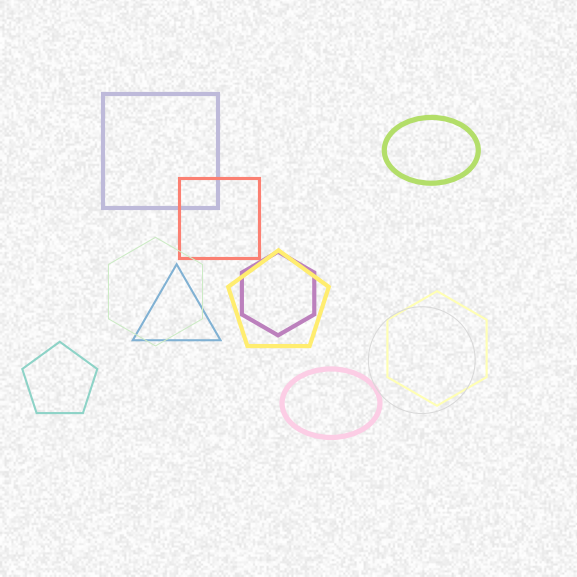[{"shape": "pentagon", "thickness": 1, "radius": 0.34, "center": [0.103, 0.339]}, {"shape": "hexagon", "thickness": 1, "radius": 0.5, "center": [0.757, 0.396]}, {"shape": "square", "thickness": 2, "radius": 0.5, "center": [0.278, 0.738]}, {"shape": "square", "thickness": 1.5, "radius": 0.35, "center": [0.379, 0.621]}, {"shape": "triangle", "thickness": 1, "radius": 0.44, "center": [0.306, 0.454]}, {"shape": "oval", "thickness": 2.5, "radius": 0.41, "center": [0.747, 0.739]}, {"shape": "oval", "thickness": 2.5, "radius": 0.42, "center": [0.573, 0.301]}, {"shape": "circle", "thickness": 0.5, "radius": 0.46, "center": [0.73, 0.376]}, {"shape": "hexagon", "thickness": 2, "radius": 0.36, "center": [0.482, 0.491]}, {"shape": "hexagon", "thickness": 0.5, "radius": 0.47, "center": [0.269, 0.494]}, {"shape": "pentagon", "thickness": 2, "radius": 0.46, "center": [0.482, 0.474]}]